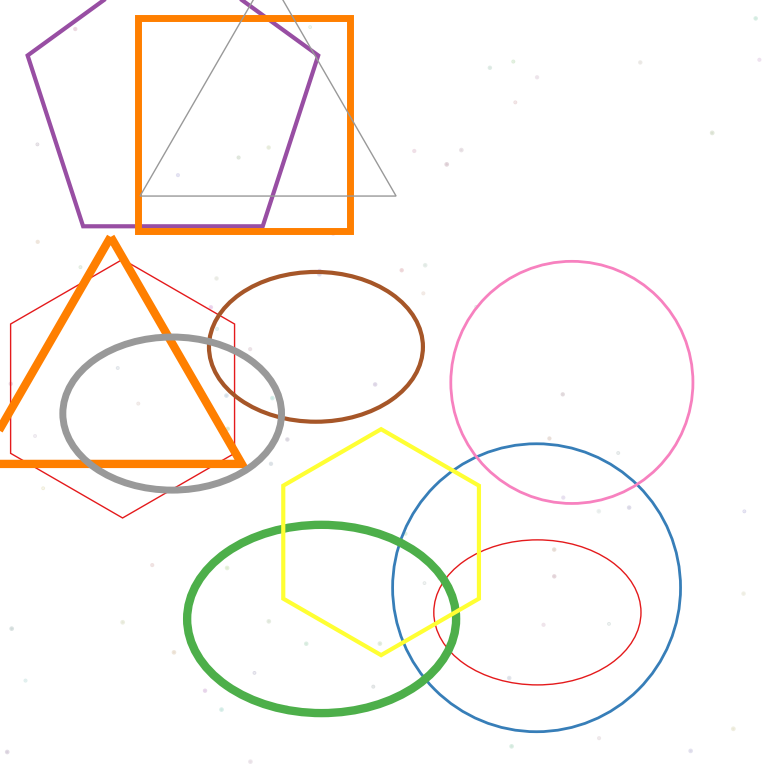[{"shape": "hexagon", "thickness": 0.5, "radius": 0.84, "center": [0.159, 0.495]}, {"shape": "oval", "thickness": 0.5, "radius": 0.67, "center": [0.698, 0.205]}, {"shape": "circle", "thickness": 1, "radius": 0.93, "center": [0.697, 0.237]}, {"shape": "oval", "thickness": 3, "radius": 0.87, "center": [0.418, 0.196]}, {"shape": "pentagon", "thickness": 1.5, "radius": 0.99, "center": [0.225, 0.867]}, {"shape": "square", "thickness": 2.5, "radius": 0.69, "center": [0.317, 0.838]}, {"shape": "triangle", "thickness": 3, "radius": 0.98, "center": [0.144, 0.496]}, {"shape": "hexagon", "thickness": 1.5, "radius": 0.73, "center": [0.495, 0.296]}, {"shape": "oval", "thickness": 1.5, "radius": 0.69, "center": [0.41, 0.55]}, {"shape": "circle", "thickness": 1, "radius": 0.79, "center": [0.743, 0.503]}, {"shape": "triangle", "thickness": 0.5, "radius": 0.96, "center": [0.348, 0.841]}, {"shape": "oval", "thickness": 2.5, "radius": 0.71, "center": [0.224, 0.463]}]